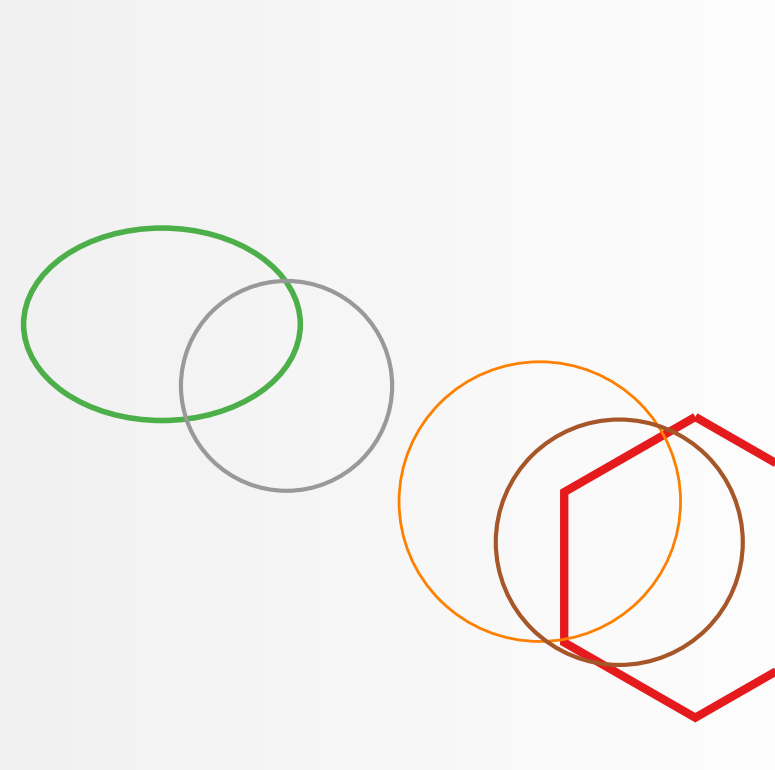[{"shape": "hexagon", "thickness": 3, "radius": 0.98, "center": [0.897, 0.263]}, {"shape": "oval", "thickness": 2, "radius": 0.89, "center": [0.209, 0.579]}, {"shape": "circle", "thickness": 1, "radius": 0.91, "center": [0.697, 0.349]}, {"shape": "circle", "thickness": 1.5, "radius": 0.8, "center": [0.799, 0.296]}, {"shape": "circle", "thickness": 1.5, "radius": 0.68, "center": [0.37, 0.499]}]